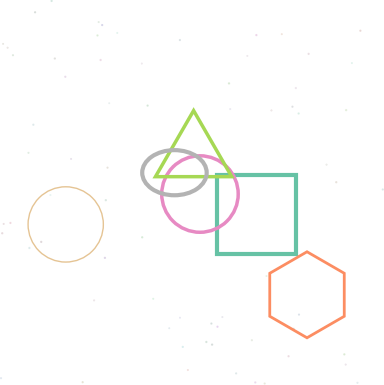[{"shape": "square", "thickness": 3, "radius": 0.51, "center": [0.666, 0.442]}, {"shape": "hexagon", "thickness": 2, "radius": 0.56, "center": [0.797, 0.234]}, {"shape": "circle", "thickness": 2.5, "radius": 0.5, "center": [0.519, 0.496]}, {"shape": "triangle", "thickness": 2.5, "radius": 0.57, "center": [0.503, 0.598]}, {"shape": "circle", "thickness": 1, "radius": 0.49, "center": [0.171, 0.417]}, {"shape": "oval", "thickness": 3, "radius": 0.42, "center": [0.453, 0.551]}]